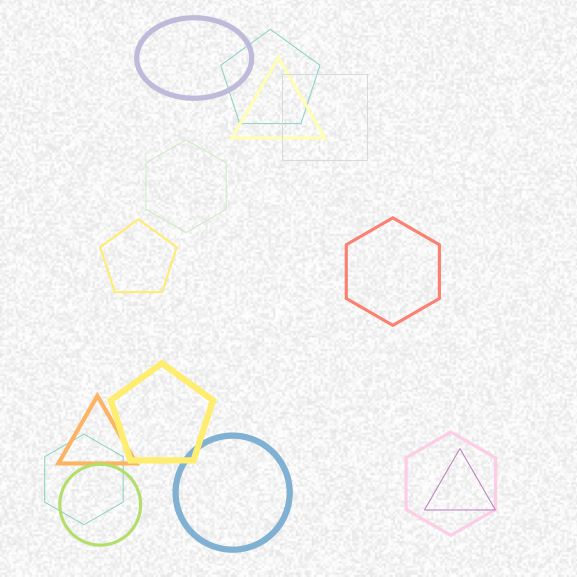[{"shape": "pentagon", "thickness": 0.5, "radius": 0.45, "center": [0.468, 0.858]}, {"shape": "hexagon", "thickness": 0.5, "radius": 0.39, "center": [0.145, 0.169]}, {"shape": "triangle", "thickness": 1.5, "radius": 0.47, "center": [0.482, 0.807]}, {"shape": "oval", "thickness": 2.5, "radius": 0.5, "center": [0.336, 0.899]}, {"shape": "hexagon", "thickness": 1.5, "radius": 0.47, "center": [0.68, 0.529]}, {"shape": "circle", "thickness": 3, "radius": 0.49, "center": [0.403, 0.146]}, {"shape": "triangle", "thickness": 2, "radius": 0.39, "center": [0.169, 0.236]}, {"shape": "circle", "thickness": 1.5, "radius": 0.35, "center": [0.174, 0.125]}, {"shape": "hexagon", "thickness": 1.5, "radius": 0.45, "center": [0.781, 0.162]}, {"shape": "square", "thickness": 0.5, "radius": 0.37, "center": [0.562, 0.797]}, {"shape": "triangle", "thickness": 0.5, "radius": 0.35, "center": [0.796, 0.152]}, {"shape": "hexagon", "thickness": 0.5, "radius": 0.4, "center": [0.322, 0.677]}, {"shape": "pentagon", "thickness": 3, "radius": 0.47, "center": [0.28, 0.277]}, {"shape": "pentagon", "thickness": 1, "radius": 0.35, "center": [0.24, 0.55]}]